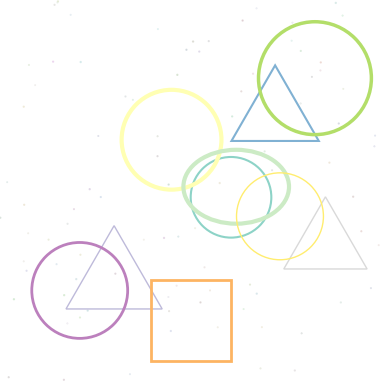[{"shape": "circle", "thickness": 1.5, "radius": 0.52, "center": [0.6, 0.488]}, {"shape": "circle", "thickness": 3, "radius": 0.65, "center": [0.446, 0.637]}, {"shape": "triangle", "thickness": 1, "radius": 0.72, "center": [0.296, 0.27]}, {"shape": "triangle", "thickness": 1.5, "radius": 0.65, "center": [0.715, 0.699]}, {"shape": "square", "thickness": 2, "radius": 0.52, "center": [0.496, 0.168]}, {"shape": "circle", "thickness": 2.5, "radius": 0.73, "center": [0.818, 0.797]}, {"shape": "triangle", "thickness": 1, "radius": 0.62, "center": [0.845, 0.364]}, {"shape": "circle", "thickness": 2, "radius": 0.62, "center": [0.207, 0.246]}, {"shape": "oval", "thickness": 3, "radius": 0.69, "center": [0.614, 0.515]}, {"shape": "circle", "thickness": 1, "radius": 0.56, "center": [0.727, 0.438]}]